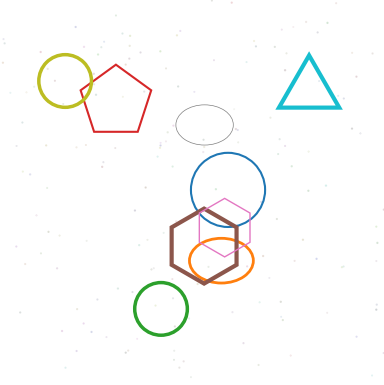[{"shape": "circle", "thickness": 1.5, "radius": 0.48, "center": [0.592, 0.507]}, {"shape": "oval", "thickness": 2, "radius": 0.41, "center": [0.575, 0.323]}, {"shape": "circle", "thickness": 2.5, "radius": 0.34, "center": [0.418, 0.198]}, {"shape": "pentagon", "thickness": 1.5, "radius": 0.48, "center": [0.301, 0.736]}, {"shape": "hexagon", "thickness": 3, "radius": 0.49, "center": [0.53, 0.361]}, {"shape": "hexagon", "thickness": 1, "radius": 0.38, "center": [0.584, 0.409]}, {"shape": "oval", "thickness": 0.5, "radius": 0.37, "center": [0.531, 0.675]}, {"shape": "circle", "thickness": 2.5, "radius": 0.34, "center": [0.169, 0.79]}, {"shape": "triangle", "thickness": 3, "radius": 0.45, "center": [0.803, 0.766]}]